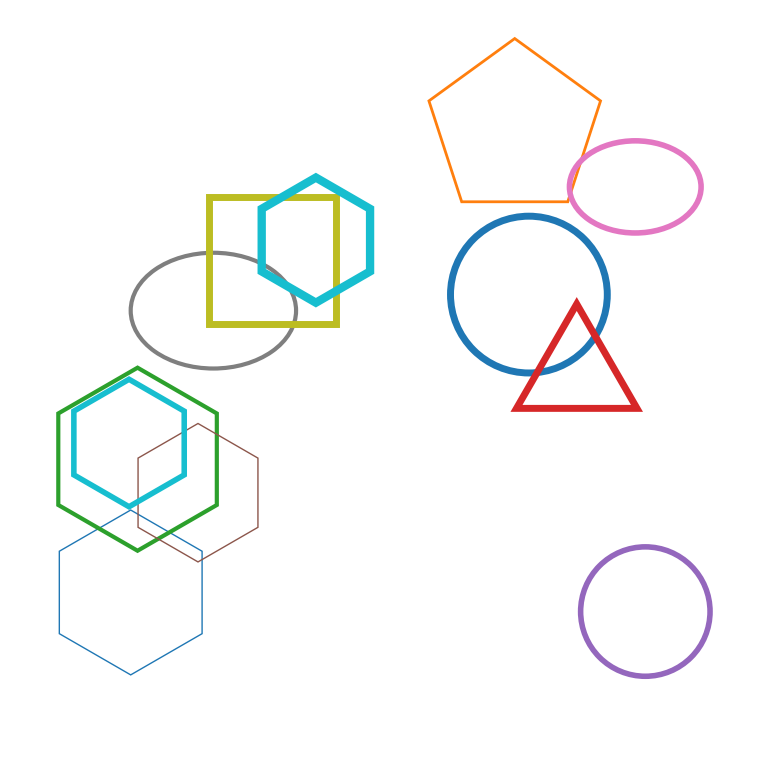[{"shape": "hexagon", "thickness": 0.5, "radius": 0.54, "center": [0.17, 0.231]}, {"shape": "circle", "thickness": 2.5, "radius": 0.51, "center": [0.687, 0.617]}, {"shape": "pentagon", "thickness": 1, "radius": 0.59, "center": [0.668, 0.833]}, {"shape": "hexagon", "thickness": 1.5, "radius": 0.59, "center": [0.179, 0.404]}, {"shape": "triangle", "thickness": 2.5, "radius": 0.45, "center": [0.749, 0.515]}, {"shape": "circle", "thickness": 2, "radius": 0.42, "center": [0.838, 0.206]}, {"shape": "hexagon", "thickness": 0.5, "radius": 0.45, "center": [0.257, 0.36]}, {"shape": "oval", "thickness": 2, "radius": 0.43, "center": [0.825, 0.757]}, {"shape": "oval", "thickness": 1.5, "radius": 0.54, "center": [0.277, 0.597]}, {"shape": "square", "thickness": 2.5, "radius": 0.41, "center": [0.354, 0.661]}, {"shape": "hexagon", "thickness": 2, "radius": 0.41, "center": [0.168, 0.425]}, {"shape": "hexagon", "thickness": 3, "radius": 0.41, "center": [0.41, 0.688]}]